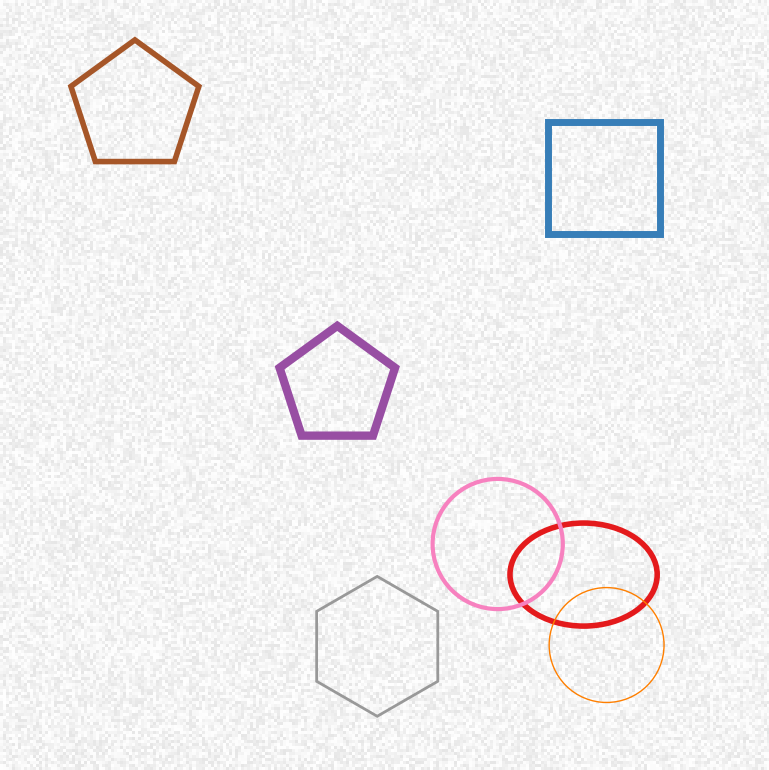[{"shape": "oval", "thickness": 2, "radius": 0.48, "center": [0.758, 0.254]}, {"shape": "square", "thickness": 2.5, "radius": 0.36, "center": [0.784, 0.769]}, {"shape": "pentagon", "thickness": 3, "radius": 0.39, "center": [0.438, 0.498]}, {"shape": "circle", "thickness": 0.5, "radius": 0.37, "center": [0.788, 0.162]}, {"shape": "pentagon", "thickness": 2, "radius": 0.44, "center": [0.175, 0.861]}, {"shape": "circle", "thickness": 1.5, "radius": 0.42, "center": [0.646, 0.293]}, {"shape": "hexagon", "thickness": 1, "radius": 0.45, "center": [0.49, 0.161]}]